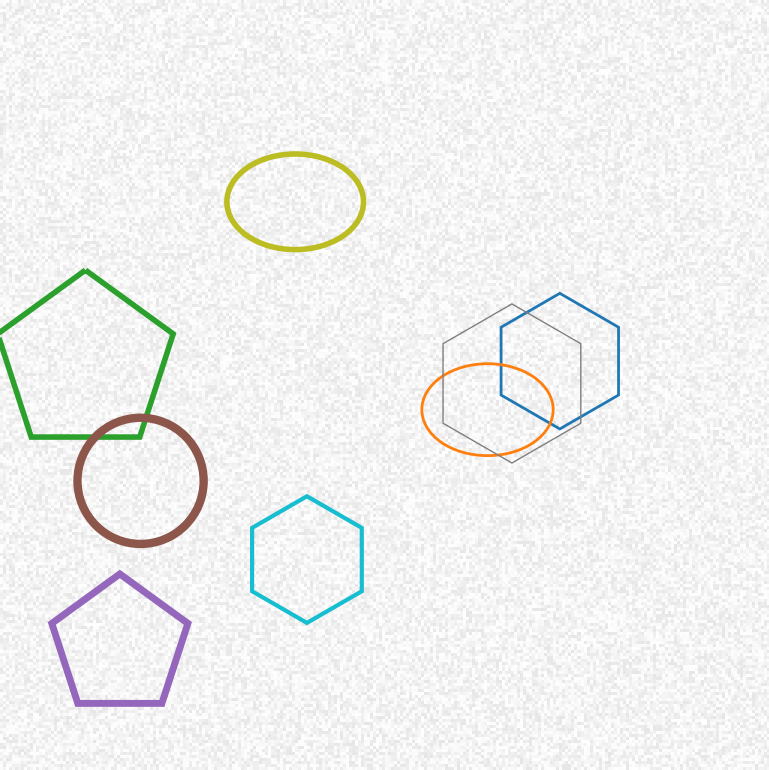[{"shape": "hexagon", "thickness": 1, "radius": 0.44, "center": [0.727, 0.531]}, {"shape": "oval", "thickness": 1, "radius": 0.43, "center": [0.633, 0.468]}, {"shape": "pentagon", "thickness": 2, "radius": 0.6, "center": [0.111, 0.529]}, {"shape": "pentagon", "thickness": 2.5, "radius": 0.46, "center": [0.156, 0.162]}, {"shape": "circle", "thickness": 3, "radius": 0.41, "center": [0.183, 0.376]}, {"shape": "hexagon", "thickness": 0.5, "radius": 0.52, "center": [0.665, 0.502]}, {"shape": "oval", "thickness": 2, "radius": 0.44, "center": [0.383, 0.738]}, {"shape": "hexagon", "thickness": 1.5, "radius": 0.41, "center": [0.399, 0.273]}]